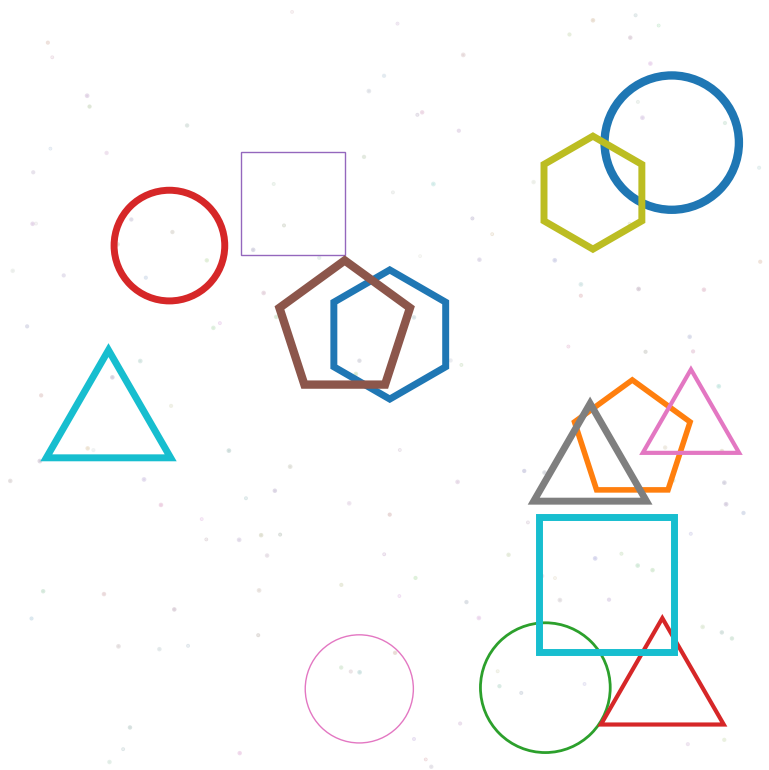[{"shape": "circle", "thickness": 3, "radius": 0.44, "center": [0.872, 0.815]}, {"shape": "hexagon", "thickness": 2.5, "radius": 0.42, "center": [0.506, 0.566]}, {"shape": "pentagon", "thickness": 2, "radius": 0.39, "center": [0.821, 0.428]}, {"shape": "circle", "thickness": 1, "radius": 0.42, "center": [0.708, 0.107]}, {"shape": "circle", "thickness": 2.5, "radius": 0.36, "center": [0.22, 0.681]}, {"shape": "triangle", "thickness": 1.5, "radius": 0.46, "center": [0.86, 0.105]}, {"shape": "square", "thickness": 0.5, "radius": 0.34, "center": [0.38, 0.736]}, {"shape": "pentagon", "thickness": 3, "radius": 0.45, "center": [0.448, 0.573]}, {"shape": "triangle", "thickness": 1.5, "radius": 0.36, "center": [0.897, 0.448]}, {"shape": "circle", "thickness": 0.5, "radius": 0.35, "center": [0.467, 0.105]}, {"shape": "triangle", "thickness": 2.5, "radius": 0.42, "center": [0.766, 0.391]}, {"shape": "hexagon", "thickness": 2.5, "radius": 0.37, "center": [0.77, 0.75]}, {"shape": "square", "thickness": 2.5, "radius": 0.44, "center": [0.788, 0.241]}, {"shape": "triangle", "thickness": 2.5, "radius": 0.47, "center": [0.141, 0.452]}]